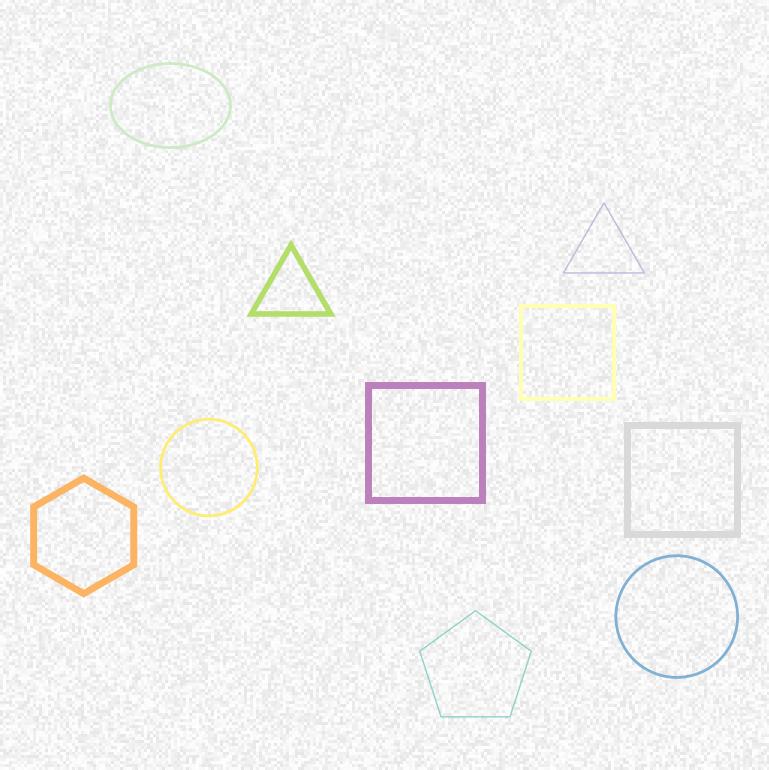[{"shape": "pentagon", "thickness": 0.5, "radius": 0.38, "center": [0.618, 0.131]}, {"shape": "square", "thickness": 1.5, "radius": 0.3, "center": [0.737, 0.542]}, {"shape": "triangle", "thickness": 0.5, "radius": 0.3, "center": [0.784, 0.676]}, {"shape": "circle", "thickness": 1, "radius": 0.4, "center": [0.879, 0.199]}, {"shape": "hexagon", "thickness": 2.5, "radius": 0.38, "center": [0.109, 0.304]}, {"shape": "triangle", "thickness": 2, "radius": 0.3, "center": [0.378, 0.622]}, {"shape": "square", "thickness": 2.5, "radius": 0.36, "center": [0.885, 0.377]}, {"shape": "square", "thickness": 2.5, "radius": 0.37, "center": [0.552, 0.425]}, {"shape": "oval", "thickness": 1, "radius": 0.39, "center": [0.221, 0.863]}, {"shape": "circle", "thickness": 1, "radius": 0.31, "center": [0.271, 0.393]}]